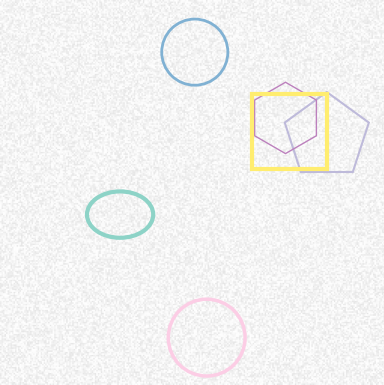[{"shape": "oval", "thickness": 3, "radius": 0.43, "center": [0.312, 0.443]}, {"shape": "pentagon", "thickness": 1.5, "radius": 0.57, "center": [0.849, 0.646]}, {"shape": "circle", "thickness": 2, "radius": 0.43, "center": [0.506, 0.865]}, {"shape": "circle", "thickness": 2.5, "radius": 0.5, "center": [0.537, 0.123]}, {"shape": "hexagon", "thickness": 1, "radius": 0.46, "center": [0.742, 0.694]}, {"shape": "square", "thickness": 3, "radius": 0.49, "center": [0.752, 0.659]}]